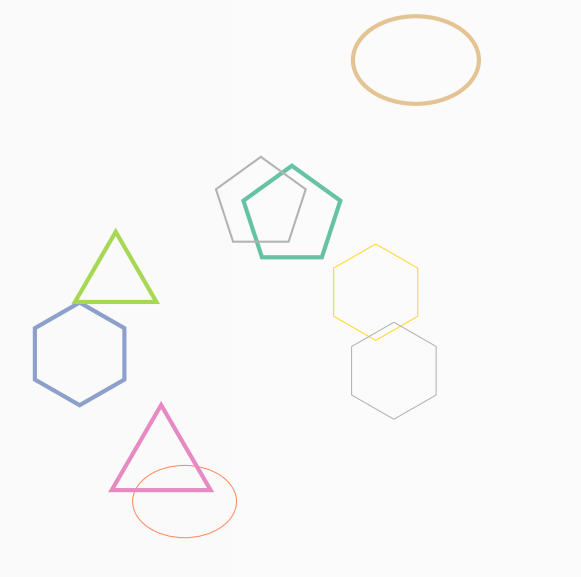[{"shape": "pentagon", "thickness": 2, "radius": 0.44, "center": [0.502, 0.624]}, {"shape": "oval", "thickness": 0.5, "radius": 0.45, "center": [0.318, 0.131]}, {"shape": "hexagon", "thickness": 2, "radius": 0.44, "center": [0.137, 0.386]}, {"shape": "triangle", "thickness": 2, "radius": 0.49, "center": [0.277, 0.2]}, {"shape": "triangle", "thickness": 2, "radius": 0.4, "center": [0.199, 0.517]}, {"shape": "hexagon", "thickness": 0.5, "radius": 0.42, "center": [0.646, 0.493]}, {"shape": "oval", "thickness": 2, "radius": 0.54, "center": [0.716, 0.895]}, {"shape": "pentagon", "thickness": 1, "radius": 0.41, "center": [0.449, 0.646]}, {"shape": "hexagon", "thickness": 0.5, "radius": 0.42, "center": [0.678, 0.357]}]